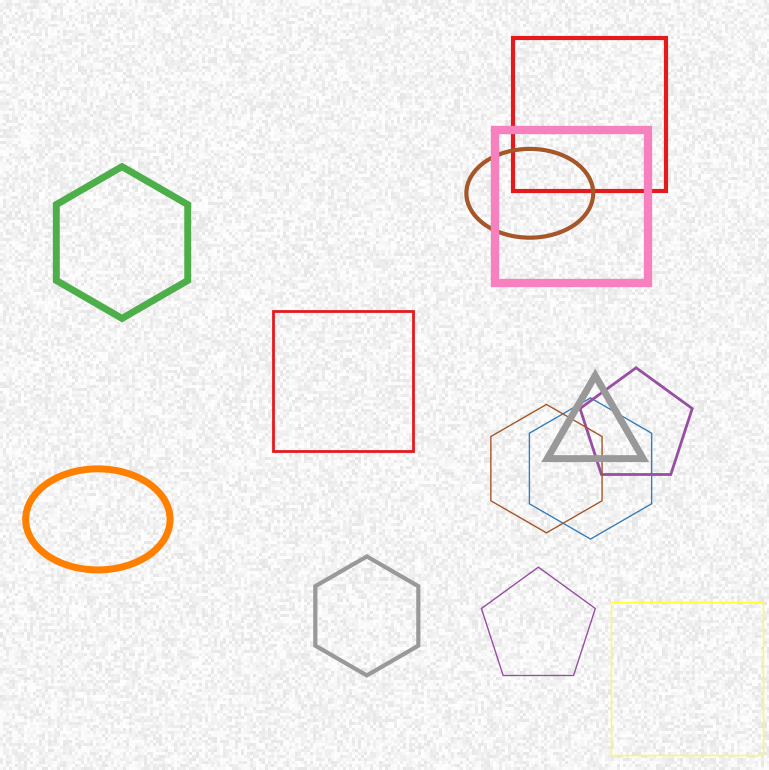[{"shape": "square", "thickness": 1.5, "radius": 0.5, "center": [0.766, 0.851]}, {"shape": "square", "thickness": 1, "radius": 0.45, "center": [0.445, 0.505]}, {"shape": "hexagon", "thickness": 0.5, "radius": 0.46, "center": [0.767, 0.392]}, {"shape": "hexagon", "thickness": 2.5, "radius": 0.49, "center": [0.158, 0.685]}, {"shape": "pentagon", "thickness": 0.5, "radius": 0.39, "center": [0.699, 0.186]}, {"shape": "pentagon", "thickness": 1, "radius": 0.38, "center": [0.826, 0.446]}, {"shape": "oval", "thickness": 2.5, "radius": 0.47, "center": [0.127, 0.325]}, {"shape": "square", "thickness": 0.5, "radius": 0.5, "center": [0.892, 0.119]}, {"shape": "oval", "thickness": 1.5, "radius": 0.41, "center": [0.688, 0.749]}, {"shape": "hexagon", "thickness": 0.5, "radius": 0.42, "center": [0.71, 0.391]}, {"shape": "square", "thickness": 3, "radius": 0.5, "center": [0.743, 0.732]}, {"shape": "hexagon", "thickness": 1.5, "radius": 0.39, "center": [0.476, 0.2]}, {"shape": "triangle", "thickness": 2.5, "radius": 0.36, "center": [0.773, 0.44]}]